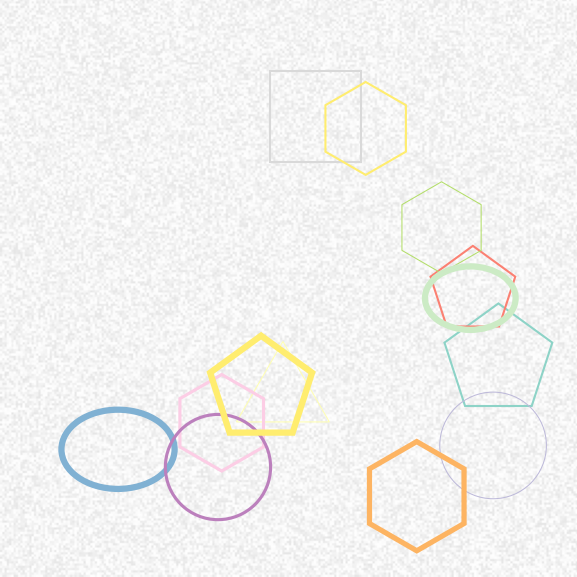[{"shape": "pentagon", "thickness": 1, "radius": 0.49, "center": [0.863, 0.376]}, {"shape": "triangle", "thickness": 0.5, "radius": 0.46, "center": [0.49, 0.315]}, {"shape": "circle", "thickness": 0.5, "radius": 0.46, "center": [0.854, 0.228]}, {"shape": "pentagon", "thickness": 1, "radius": 0.39, "center": [0.819, 0.496]}, {"shape": "oval", "thickness": 3, "radius": 0.49, "center": [0.204, 0.221]}, {"shape": "hexagon", "thickness": 2.5, "radius": 0.47, "center": [0.722, 0.14]}, {"shape": "hexagon", "thickness": 0.5, "radius": 0.4, "center": [0.765, 0.605]}, {"shape": "hexagon", "thickness": 1.5, "radius": 0.42, "center": [0.384, 0.267]}, {"shape": "square", "thickness": 1, "radius": 0.39, "center": [0.547, 0.798]}, {"shape": "circle", "thickness": 1.5, "radius": 0.46, "center": [0.377, 0.19]}, {"shape": "oval", "thickness": 3, "radius": 0.39, "center": [0.814, 0.483]}, {"shape": "hexagon", "thickness": 1, "radius": 0.4, "center": [0.633, 0.777]}, {"shape": "pentagon", "thickness": 3, "radius": 0.46, "center": [0.452, 0.325]}]